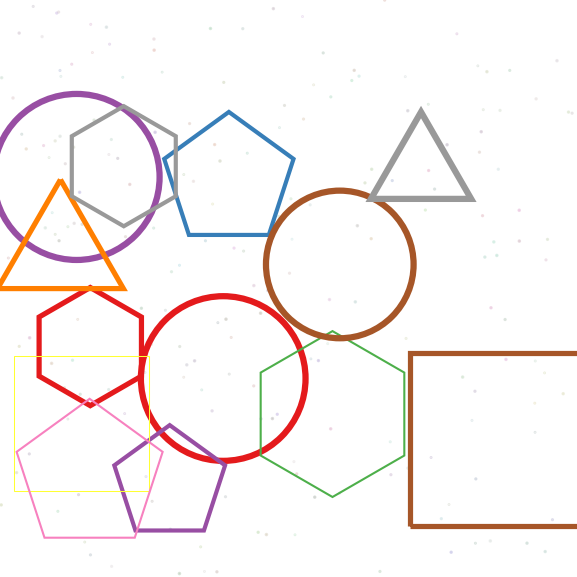[{"shape": "circle", "thickness": 3, "radius": 0.71, "center": [0.387, 0.344]}, {"shape": "hexagon", "thickness": 2.5, "radius": 0.51, "center": [0.156, 0.399]}, {"shape": "pentagon", "thickness": 2, "radius": 0.59, "center": [0.396, 0.688]}, {"shape": "hexagon", "thickness": 1, "radius": 0.72, "center": [0.576, 0.282]}, {"shape": "pentagon", "thickness": 2, "radius": 0.5, "center": [0.294, 0.162]}, {"shape": "circle", "thickness": 3, "radius": 0.72, "center": [0.133, 0.693]}, {"shape": "triangle", "thickness": 2.5, "radius": 0.63, "center": [0.105, 0.562]}, {"shape": "square", "thickness": 0.5, "radius": 0.58, "center": [0.141, 0.266]}, {"shape": "square", "thickness": 2.5, "radius": 0.75, "center": [0.859, 0.238]}, {"shape": "circle", "thickness": 3, "radius": 0.64, "center": [0.588, 0.541]}, {"shape": "pentagon", "thickness": 1, "radius": 0.66, "center": [0.155, 0.176]}, {"shape": "hexagon", "thickness": 2, "radius": 0.52, "center": [0.214, 0.711]}, {"shape": "triangle", "thickness": 3, "radius": 0.5, "center": [0.729, 0.705]}]